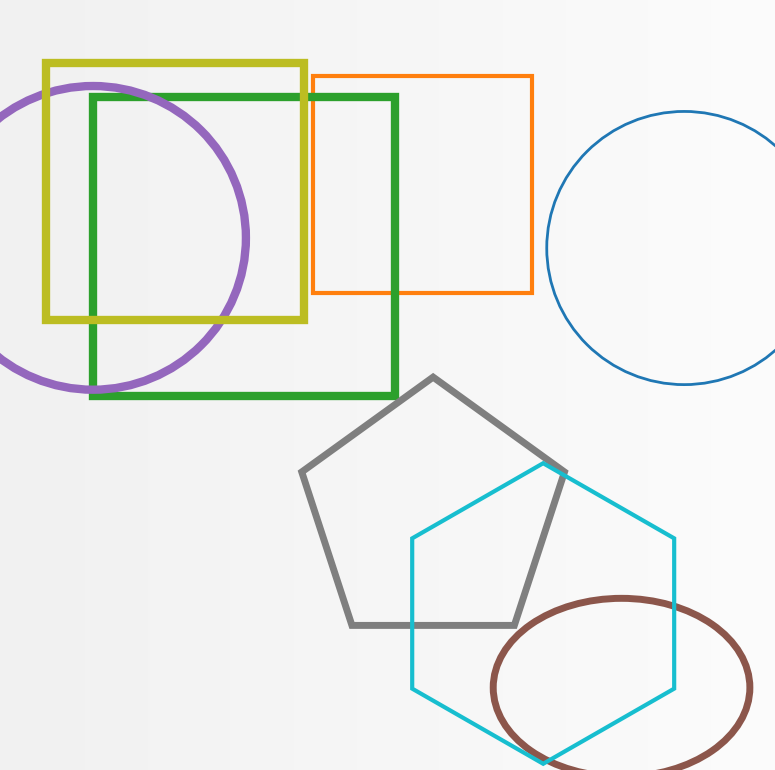[{"shape": "circle", "thickness": 1, "radius": 0.89, "center": [0.883, 0.678]}, {"shape": "square", "thickness": 1.5, "radius": 0.71, "center": [0.545, 0.76]}, {"shape": "square", "thickness": 3, "radius": 0.97, "center": [0.315, 0.68]}, {"shape": "circle", "thickness": 3, "radius": 0.99, "center": [0.12, 0.691]}, {"shape": "oval", "thickness": 2.5, "radius": 0.83, "center": [0.802, 0.107]}, {"shape": "pentagon", "thickness": 2.5, "radius": 0.89, "center": [0.559, 0.332]}, {"shape": "square", "thickness": 3, "radius": 0.83, "center": [0.226, 0.751]}, {"shape": "hexagon", "thickness": 1.5, "radius": 0.98, "center": [0.701, 0.203]}]